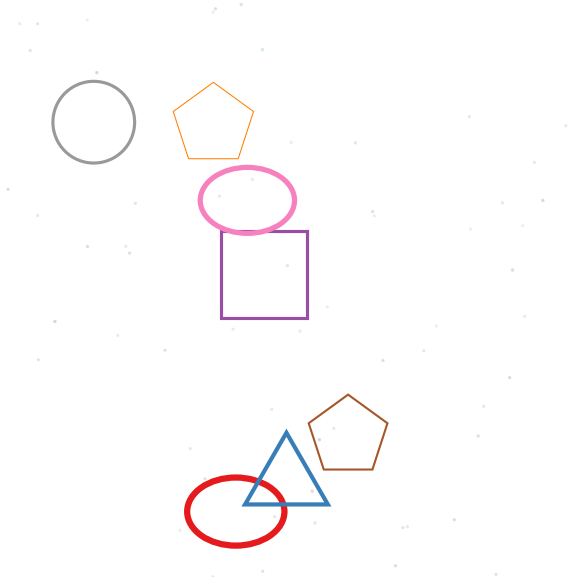[{"shape": "oval", "thickness": 3, "radius": 0.42, "center": [0.408, 0.113]}, {"shape": "triangle", "thickness": 2, "radius": 0.41, "center": [0.496, 0.167]}, {"shape": "square", "thickness": 1.5, "radius": 0.38, "center": [0.457, 0.524]}, {"shape": "pentagon", "thickness": 0.5, "radius": 0.37, "center": [0.369, 0.783]}, {"shape": "pentagon", "thickness": 1, "radius": 0.36, "center": [0.603, 0.244]}, {"shape": "oval", "thickness": 2.5, "radius": 0.41, "center": [0.428, 0.652]}, {"shape": "circle", "thickness": 1.5, "radius": 0.35, "center": [0.162, 0.788]}]